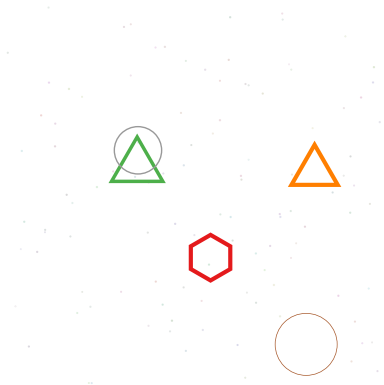[{"shape": "hexagon", "thickness": 3, "radius": 0.3, "center": [0.547, 0.331]}, {"shape": "triangle", "thickness": 2.5, "radius": 0.38, "center": [0.356, 0.567]}, {"shape": "triangle", "thickness": 3, "radius": 0.35, "center": [0.817, 0.555]}, {"shape": "circle", "thickness": 0.5, "radius": 0.4, "center": [0.795, 0.106]}, {"shape": "circle", "thickness": 1, "radius": 0.31, "center": [0.358, 0.61]}]